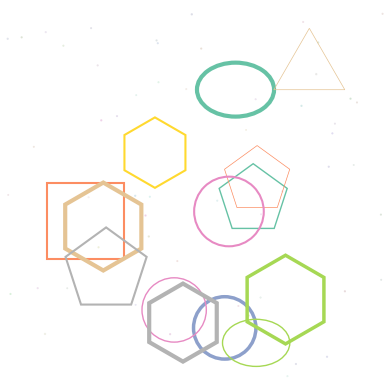[{"shape": "oval", "thickness": 3, "radius": 0.5, "center": [0.612, 0.767]}, {"shape": "pentagon", "thickness": 1, "radius": 0.46, "center": [0.658, 0.482]}, {"shape": "pentagon", "thickness": 0.5, "radius": 0.45, "center": [0.668, 0.533]}, {"shape": "square", "thickness": 1.5, "radius": 0.5, "center": [0.222, 0.426]}, {"shape": "circle", "thickness": 2.5, "radius": 0.41, "center": [0.584, 0.148]}, {"shape": "circle", "thickness": 1, "radius": 0.42, "center": [0.452, 0.195]}, {"shape": "circle", "thickness": 1.5, "radius": 0.45, "center": [0.595, 0.451]}, {"shape": "oval", "thickness": 1, "radius": 0.44, "center": [0.665, 0.109]}, {"shape": "hexagon", "thickness": 2.5, "radius": 0.58, "center": [0.742, 0.222]}, {"shape": "hexagon", "thickness": 1.5, "radius": 0.46, "center": [0.402, 0.604]}, {"shape": "triangle", "thickness": 0.5, "radius": 0.53, "center": [0.803, 0.82]}, {"shape": "hexagon", "thickness": 3, "radius": 0.57, "center": [0.268, 0.412]}, {"shape": "pentagon", "thickness": 1.5, "radius": 0.55, "center": [0.276, 0.299]}, {"shape": "hexagon", "thickness": 3, "radius": 0.51, "center": [0.475, 0.162]}]